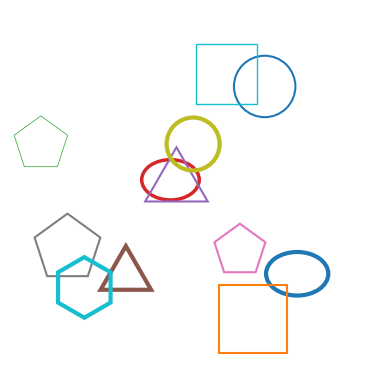[{"shape": "circle", "thickness": 1.5, "radius": 0.4, "center": [0.687, 0.775]}, {"shape": "oval", "thickness": 3, "radius": 0.4, "center": [0.772, 0.289]}, {"shape": "square", "thickness": 1.5, "radius": 0.44, "center": [0.658, 0.172]}, {"shape": "pentagon", "thickness": 0.5, "radius": 0.37, "center": [0.106, 0.626]}, {"shape": "oval", "thickness": 2.5, "radius": 0.37, "center": [0.443, 0.533]}, {"shape": "triangle", "thickness": 1.5, "radius": 0.47, "center": [0.458, 0.524]}, {"shape": "triangle", "thickness": 3, "radius": 0.38, "center": [0.327, 0.285]}, {"shape": "pentagon", "thickness": 1.5, "radius": 0.35, "center": [0.623, 0.349]}, {"shape": "pentagon", "thickness": 1.5, "radius": 0.45, "center": [0.175, 0.355]}, {"shape": "circle", "thickness": 3, "radius": 0.34, "center": [0.502, 0.626]}, {"shape": "square", "thickness": 1, "radius": 0.39, "center": [0.588, 0.808]}, {"shape": "hexagon", "thickness": 3, "radius": 0.39, "center": [0.219, 0.253]}]